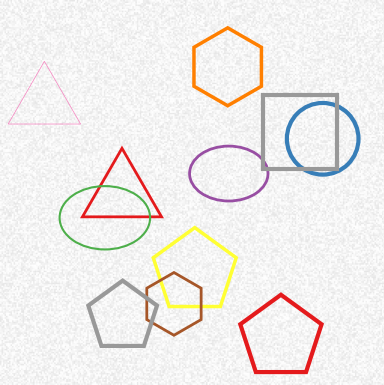[{"shape": "triangle", "thickness": 2, "radius": 0.59, "center": [0.317, 0.496]}, {"shape": "pentagon", "thickness": 3, "radius": 0.55, "center": [0.73, 0.123]}, {"shape": "circle", "thickness": 3, "radius": 0.47, "center": [0.838, 0.64]}, {"shape": "oval", "thickness": 1.5, "radius": 0.59, "center": [0.272, 0.434]}, {"shape": "oval", "thickness": 2, "radius": 0.51, "center": [0.594, 0.549]}, {"shape": "hexagon", "thickness": 2.5, "radius": 0.51, "center": [0.591, 0.827]}, {"shape": "pentagon", "thickness": 2.5, "radius": 0.57, "center": [0.506, 0.295]}, {"shape": "hexagon", "thickness": 2, "radius": 0.41, "center": [0.452, 0.211]}, {"shape": "triangle", "thickness": 0.5, "radius": 0.54, "center": [0.115, 0.732]}, {"shape": "square", "thickness": 3, "radius": 0.48, "center": [0.779, 0.657]}, {"shape": "pentagon", "thickness": 3, "radius": 0.47, "center": [0.319, 0.177]}]